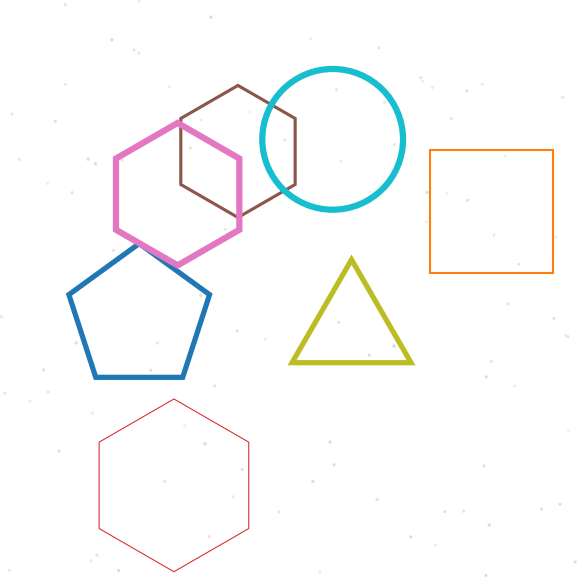[{"shape": "pentagon", "thickness": 2.5, "radius": 0.64, "center": [0.241, 0.449]}, {"shape": "square", "thickness": 1, "radius": 0.53, "center": [0.851, 0.633]}, {"shape": "hexagon", "thickness": 0.5, "radius": 0.75, "center": [0.301, 0.159]}, {"shape": "hexagon", "thickness": 1.5, "radius": 0.57, "center": [0.412, 0.737]}, {"shape": "hexagon", "thickness": 3, "radius": 0.62, "center": [0.308, 0.663]}, {"shape": "triangle", "thickness": 2.5, "radius": 0.59, "center": [0.609, 0.431]}, {"shape": "circle", "thickness": 3, "radius": 0.61, "center": [0.576, 0.758]}]